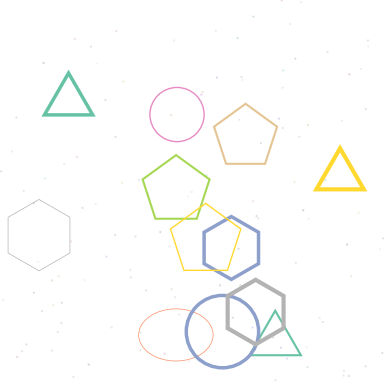[{"shape": "triangle", "thickness": 1.5, "radius": 0.39, "center": [0.715, 0.116]}, {"shape": "triangle", "thickness": 2.5, "radius": 0.36, "center": [0.178, 0.738]}, {"shape": "oval", "thickness": 0.5, "radius": 0.48, "center": [0.457, 0.13]}, {"shape": "hexagon", "thickness": 2.5, "radius": 0.41, "center": [0.601, 0.356]}, {"shape": "circle", "thickness": 2.5, "radius": 0.47, "center": [0.578, 0.139]}, {"shape": "circle", "thickness": 1, "radius": 0.35, "center": [0.46, 0.702]}, {"shape": "pentagon", "thickness": 1.5, "radius": 0.46, "center": [0.457, 0.506]}, {"shape": "pentagon", "thickness": 1, "radius": 0.48, "center": [0.534, 0.376]}, {"shape": "triangle", "thickness": 3, "radius": 0.36, "center": [0.883, 0.544]}, {"shape": "pentagon", "thickness": 1.5, "radius": 0.43, "center": [0.638, 0.644]}, {"shape": "hexagon", "thickness": 3, "radius": 0.42, "center": [0.664, 0.189]}, {"shape": "hexagon", "thickness": 0.5, "radius": 0.46, "center": [0.101, 0.389]}]